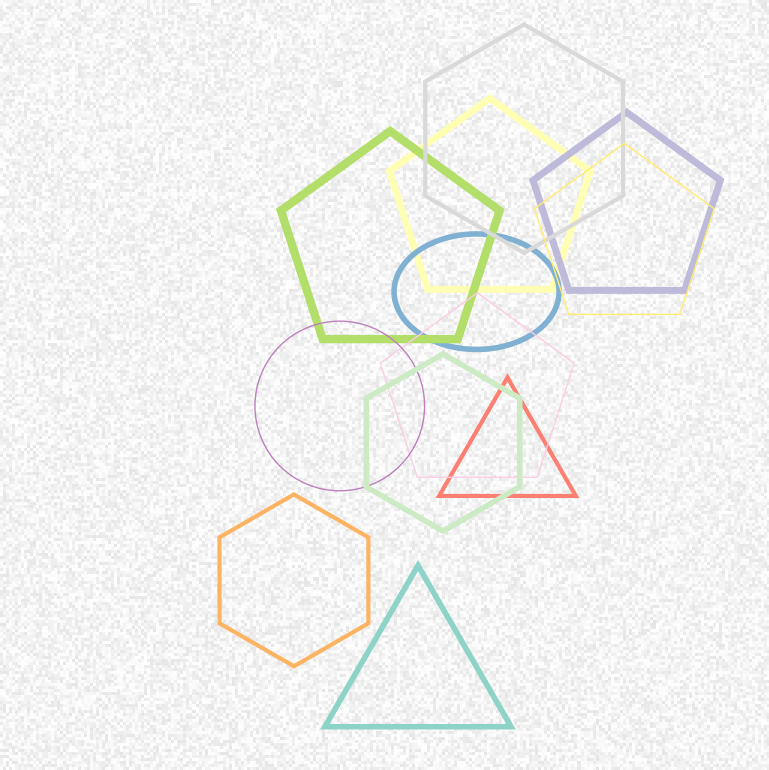[{"shape": "triangle", "thickness": 2, "radius": 0.7, "center": [0.543, 0.126]}, {"shape": "pentagon", "thickness": 2.5, "radius": 0.69, "center": [0.636, 0.735]}, {"shape": "pentagon", "thickness": 2.5, "radius": 0.64, "center": [0.814, 0.726]}, {"shape": "triangle", "thickness": 1.5, "radius": 0.51, "center": [0.659, 0.407]}, {"shape": "oval", "thickness": 2, "radius": 0.54, "center": [0.619, 0.621]}, {"shape": "hexagon", "thickness": 1.5, "radius": 0.56, "center": [0.382, 0.246]}, {"shape": "pentagon", "thickness": 3, "radius": 0.75, "center": [0.507, 0.68]}, {"shape": "pentagon", "thickness": 0.5, "radius": 0.66, "center": [0.62, 0.487]}, {"shape": "hexagon", "thickness": 1.5, "radius": 0.74, "center": [0.681, 0.82]}, {"shape": "circle", "thickness": 0.5, "radius": 0.55, "center": [0.441, 0.473]}, {"shape": "hexagon", "thickness": 2, "radius": 0.58, "center": [0.575, 0.425]}, {"shape": "pentagon", "thickness": 0.5, "radius": 0.61, "center": [0.811, 0.691]}]